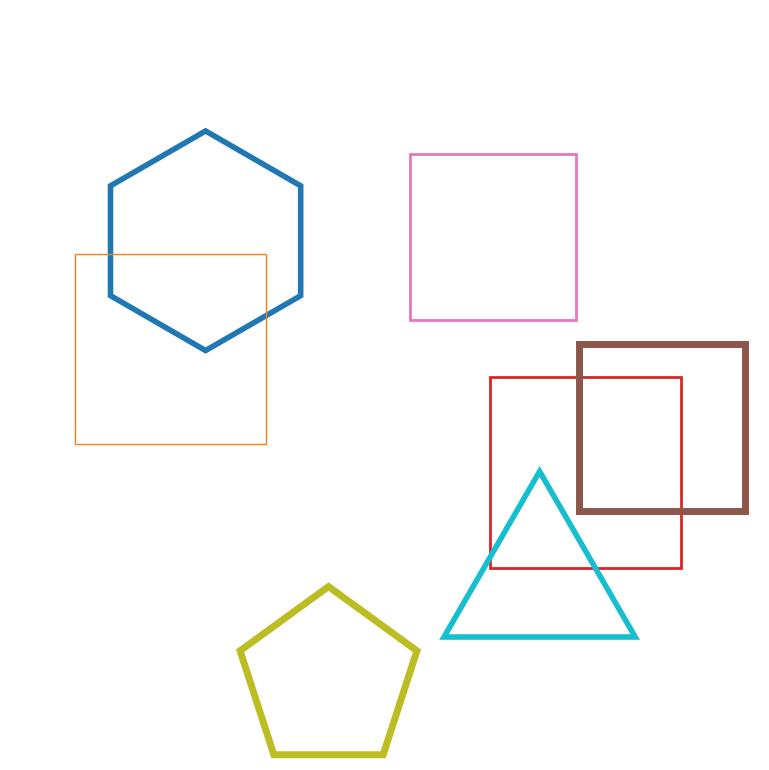[{"shape": "hexagon", "thickness": 2, "radius": 0.71, "center": [0.267, 0.687]}, {"shape": "square", "thickness": 0.5, "radius": 0.62, "center": [0.222, 0.547]}, {"shape": "square", "thickness": 1, "radius": 0.62, "center": [0.761, 0.386]}, {"shape": "square", "thickness": 2.5, "radius": 0.54, "center": [0.86, 0.445]}, {"shape": "square", "thickness": 1, "radius": 0.54, "center": [0.641, 0.692]}, {"shape": "pentagon", "thickness": 2.5, "radius": 0.6, "center": [0.427, 0.117]}, {"shape": "triangle", "thickness": 2, "radius": 0.72, "center": [0.701, 0.244]}]